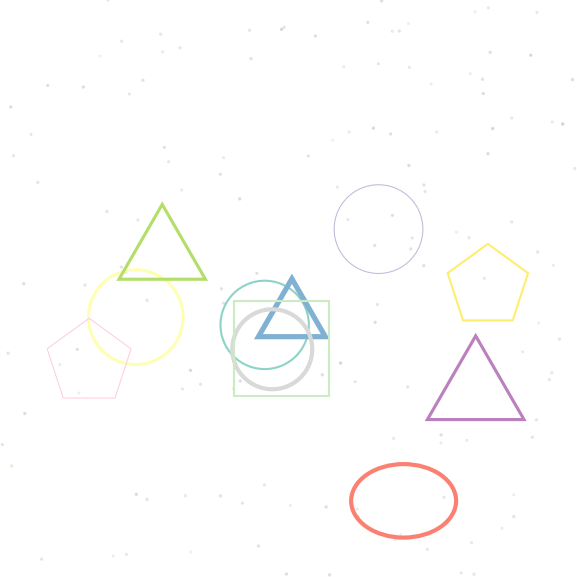[{"shape": "circle", "thickness": 1, "radius": 0.38, "center": [0.458, 0.437]}, {"shape": "circle", "thickness": 1.5, "radius": 0.41, "center": [0.235, 0.45]}, {"shape": "circle", "thickness": 0.5, "radius": 0.38, "center": [0.655, 0.602]}, {"shape": "oval", "thickness": 2, "radius": 0.45, "center": [0.699, 0.132]}, {"shape": "triangle", "thickness": 2.5, "radius": 0.33, "center": [0.505, 0.45]}, {"shape": "triangle", "thickness": 1.5, "radius": 0.43, "center": [0.281, 0.559]}, {"shape": "pentagon", "thickness": 0.5, "radius": 0.38, "center": [0.154, 0.372]}, {"shape": "circle", "thickness": 2, "radius": 0.35, "center": [0.471, 0.394]}, {"shape": "triangle", "thickness": 1.5, "radius": 0.48, "center": [0.824, 0.321]}, {"shape": "square", "thickness": 1, "radius": 0.41, "center": [0.487, 0.396]}, {"shape": "pentagon", "thickness": 1, "radius": 0.37, "center": [0.845, 0.504]}]